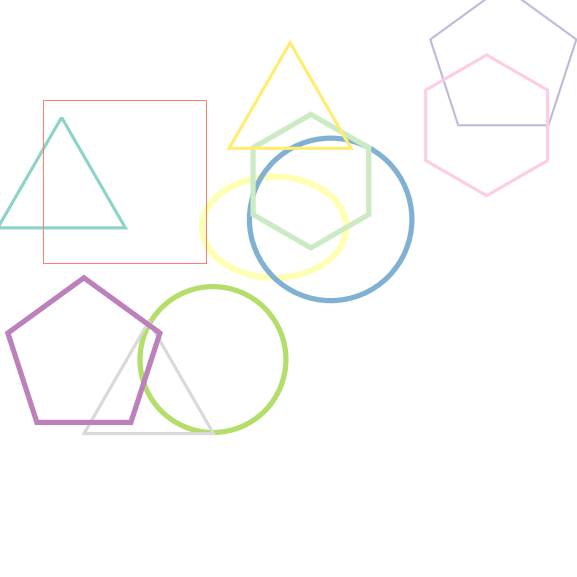[{"shape": "triangle", "thickness": 1.5, "radius": 0.64, "center": [0.107, 0.668]}, {"shape": "oval", "thickness": 3, "radius": 0.62, "center": [0.475, 0.606]}, {"shape": "pentagon", "thickness": 1, "radius": 0.66, "center": [0.872, 0.89]}, {"shape": "square", "thickness": 0.5, "radius": 0.71, "center": [0.216, 0.685]}, {"shape": "circle", "thickness": 2.5, "radius": 0.7, "center": [0.573, 0.619]}, {"shape": "circle", "thickness": 2.5, "radius": 0.63, "center": [0.369, 0.377]}, {"shape": "hexagon", "thickness": 1.5, "radius": 0.61, "center": [0.843, 0.782]}, {"shape": "triangle", "thickness": 1.5, "radius": 0.65, "center": [0.258, 0.313]}, {"shape": "pentagon", "thickness": 2.5, "radius": 0.69, "center": [0.145, 0.38]}, {"shape": "hexagon", "thickness": 2.5, "radius": 0.58, "center": [0.538, 0.685]}, {"shape": "triangle", "thickness": 1.5, "radius": 0.61, "center": [0.502, 0.803]}]